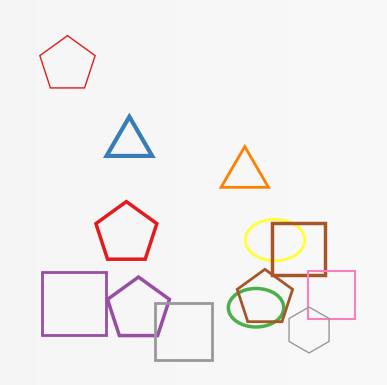[{"shape": "pentagon", "thickness": 2.5, "radius": 0.41, "center": [0.326, 0.394]}, {"shape": "pentagon", "thickness": 1, "radius": 0.38, "center": [0.174, 0.832]}, {"shape": "triangle", "thickness": 3, "radius": 0.34, "center": [0.334, 0.629]}, {"shape": "oval", "thickness": 2.5, "radius": 0.36, "center": [0.661, 0.201]}, {"shape": "square", "thickness": 2, "radius": 0.41, "center": [0.192, 0.212]}, {"shape": "pentagon", "thickness": 2.5, "radius": 0.42, "center": [0.357, 0.196]}, {"shape": "triangle", "thickness": 2, "radius": 0.35, "center": [0.632, 0.549]}, {"shape": "oval", "thickness": 2, "radius": 0.38, "center": [0.71, 0.377]}, {"shape": "square", "thickness": 2.5, "radius": 0.34, "center": [0.771, 0.353]}, {"shape": "pentagon", "thickness": 2, "radius": 0.38, "center": [0.684, 0.225]}, {"shape": "square", "thickness": 1.5, "radius": 0.31, "center": [0.856, 0.234]}, {"shape": "hexagon", "thickness": 1, "radius": 0.3, "center": [0.798, 0.143]}, {"shape": "square", "thickness": 2, "radius": 0.37, "center": [0.473, 0.139]}]